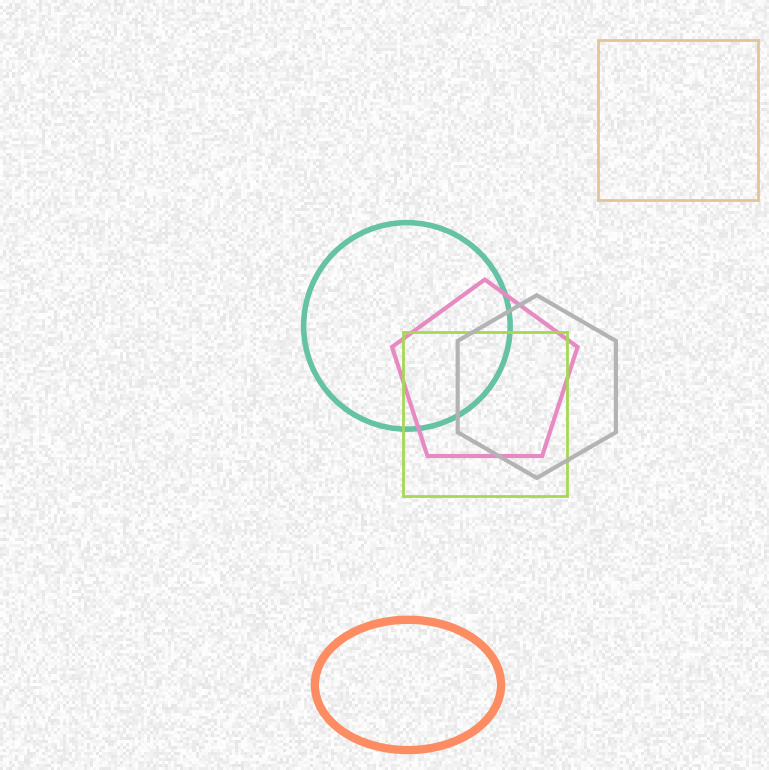[{"shape": "circle", "thickness": 2, "radius": 0.67, "center": [0.528, 0.577]}, {"shape": "oval", "thickness": 3, "radius": 0.6, "center": [0.53, 0.11]}, {"shape": "pentagon", "thickness": 1.5, "radius": 0.63, "center": [0.63, 0.51]}, {"shape": "square", "thickness": 1, "radius": 0.53, "center": [0.63, 0.463]}, {"shape": "square", "thickness": 1, "radius": 0.52, "center": [0.88, 0.844]}, {"shape": "hexagon", "thickness": 1.5, "radius": 0.59, "center": [0.697, 0.498]}]